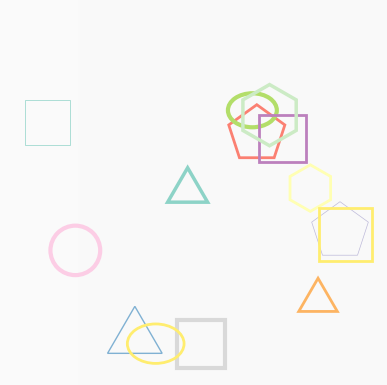[{"shape": "square", "thickness": 0.5, "radius": 0.29, "center": [0.122, 0.681]}, {"shape": "triangle", "thickness": 2.5, "radius": 0.3, "center": [0.484, 0.505]}, {"shape": "hexagon", "thickness": 2, "radius": 0.3, "center": [0.801, 0.511]}, {"shape": "pentagon", "thickness": 0.5, "radius": 0.38, "center": [0.877, 0.399]}, {"shape": "pentagon", "thickness": 2, "radius": 0.38, "center": [0.663, 0.652]}, {"shape": "triangle", "thickness": 1, "radius": 0.41, "center": [0.348, 0.123]}, {"shape": "triangle", "thickness": 2, "radius": 0.29, "center": [0.821, 0.22]}, {"shape": "oval", "thickness": 3, "radius": 0.32, "center": [0.651, 0.714]}, {"shape": "circle", "thickness": 3, "radius": 0.32, "center": [0.194, 0.35]}, {"shape": "square", "thickness": 3, "radius": 0.31, "center": [0.52, 0.106]}, {"shape": "square", "thickness": 2, "radius": 0.3, "center": [0.728, 0.641]}, {"shape": "hexagon", "thickness": 2.5, "radius": 0.4, "center": [0.696, 0.701]}, {"shape": "square", "thickness": 2, "radius": 0.35, "center": [0.892, 0.391]}, {"shape": "oval", "thickness": 2, "radius": 0.37, "center": [0.402, 0.107]}]